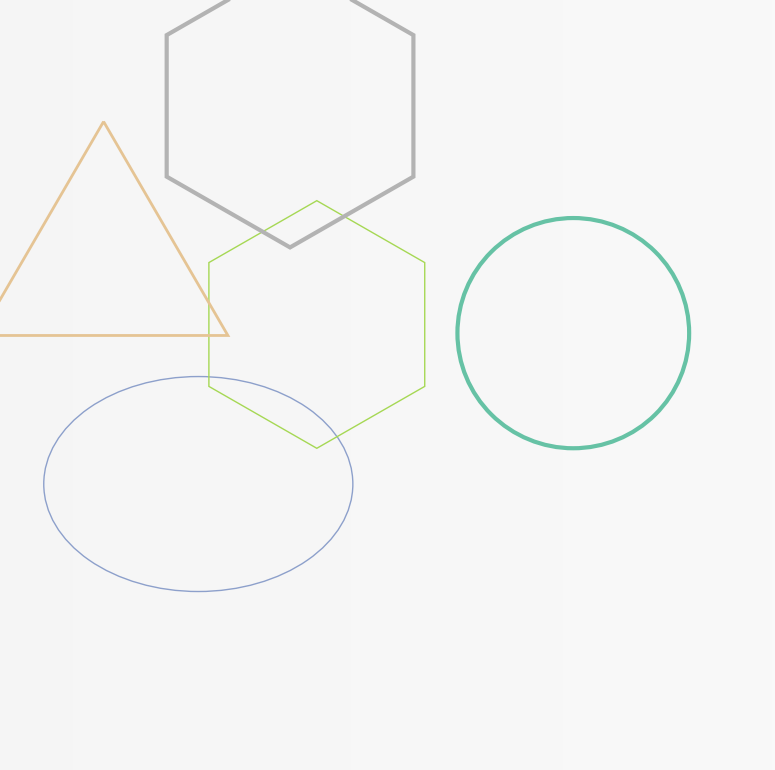[{"shape": "circle", "thickness": 1.5, "radius": 0.75, "center": [0.74, 0.567]}, {"shape": "oval", "thickness": 0.5, "radius": 1.0, "center": [0.256, 0.371]}, {"shape": "hexagon", "thickness": 0.5, "radius": 0.8, "center": [0.409, 0.579]}, {"shape": "triangle", "thickness": 1, "radius": 0.93, "center": [0.134, 0.657]}, {"shape": "hexagon", "thickness": 1.5, "radius": 0.92, "center": [0.374, 0.862]}]